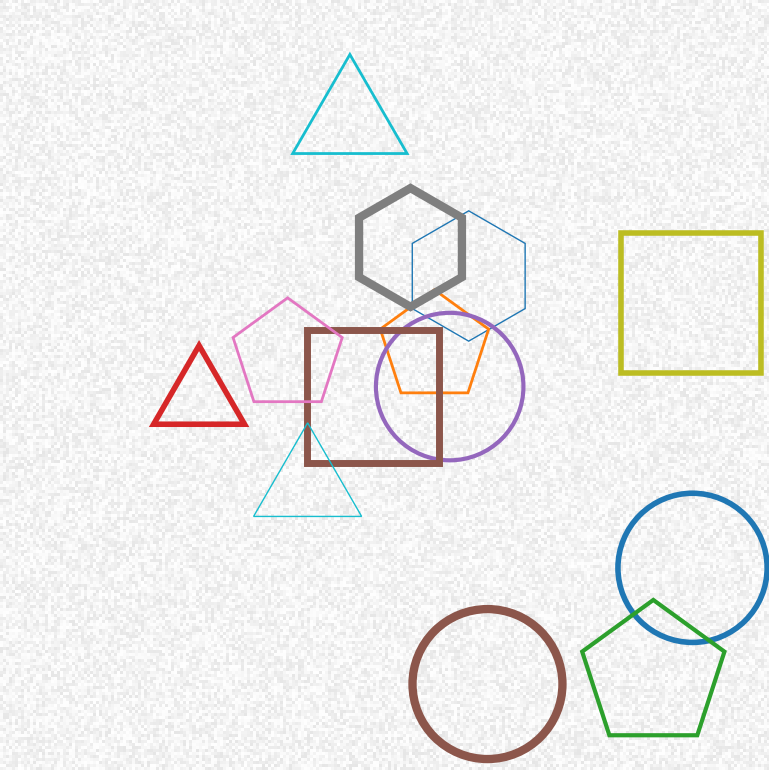[{"shape": "hexagon", "thickness": 0.5, "radius": 0.42, "center": [0.609, 0.642]}, {"shape": "circle", "thickness": 2, "radius": 0.48, "center": [0.899, 0.263]}, {"shape": "pentagon", "thickness": 1, "radius": 0.37, "center": [0.564, 0.55]}, {"shape": "pentagon", "thickness": 1.5, "radius": 0.49, "center": [0.848, 0.124]}, {"shape": "triangle", "thickness": 2, "radius": 0.34, "center": [0.259, 0.483]}, {"shape": "circle", "thickness": 1.5, "radius": 0.48, "center": [0.584, 0.498]}, {"shape": "circle", "thickness": 3, "radius": 0.49, "center": [0.633, 0.112]}, {"shape": "square", "thickness": 2.5, "radius": 0.43, "center": [0.484, 0.485]}, {"shape": "pentagon", "thickness": 1, "radius": 0.37, "center": [0.374, 0.539]}, {"shape": "hexagon", "thickness": 3, "radius": 0.39, "center": [0.533, 0.679]}, {"shape": "square", "thickness": 2, "radius": 0.45, "center": [0.897, 0.606]}, {"shape": "triangle", "thickness": 0.5, "radius": 0.41, "center": [0.4, 0.37]}, {"shape": "triangle", "thickness": 1, "radius": 0.43, "center": [0.454, 0.843]}]